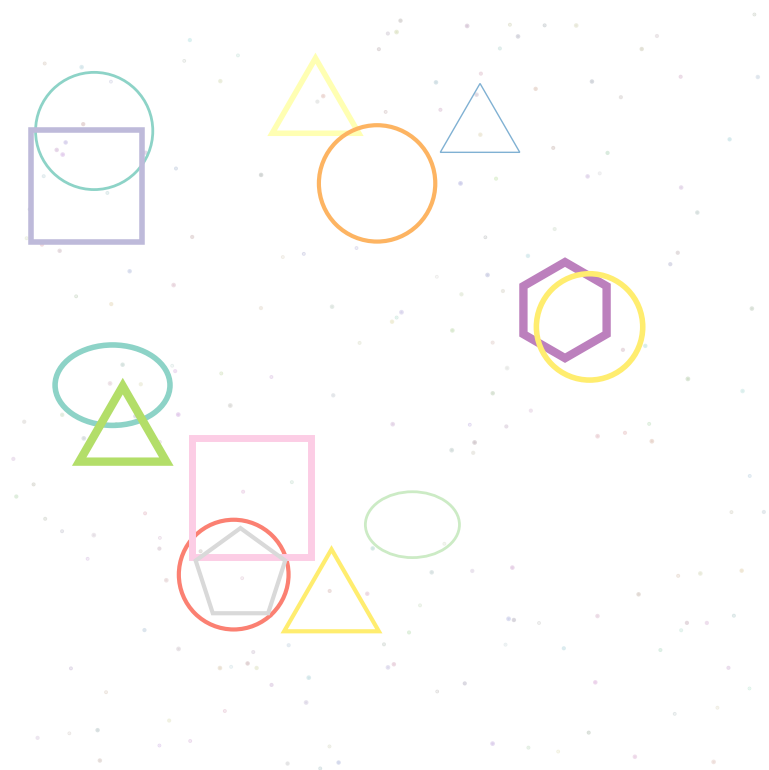[{"shape": "oval", "thickness": 2, "radius": 0.37, "center": [0.146, 0.5]}, {"shape": "circle", "thickness": 1, "radius": 0.38, "center": [0.122, 0.83]}, {"shape": "triangle", "thickness": 2, "radius": 0.33, "center": [0.41, 0.859]}, {"shape": "square", "thickness": 2, "radius": 0.36, "center": [0.113, 0.759]}, {"shape": "circle", "thickness": 1.5, "radius": 0.36, "center": [0.304, 0.254]}, {"shape": "triangle", "thickness": 0.5, "radius": 0.3, "center": [0.623, 0.832]}, {"shape": "circle", "thickness": 1.5, "radius": 0.38, "center": [0.49, 0.762]}, {"shape": "triangle", "thickness": 3, "radius": 0.33, "center": [0.159, 0.433]}, {"shape": "square", "thickness": 2.5, "radius": 0.38, "center": [0.327, 0.354]}, {"shape": "pentagon", "thickness": 1.5, "radius": 0.31, "center": [0.312, 0.253]}, {"shape": "hexagon", "thickness": 3, "radius": 0.31, "center": [0.734, 0.597]}, {"shape": "oval", "thickness": 1, "radius": 0.31, "center": [0.536, 0.319]}, {"shape": "triangle", "thickness": 1.5, "radius": 0.36, "center": [0.431, 0.216]}, {"shape": "circle", "thickness": 2, "radius": 0.35, "center": [0.766, 0.575]}]